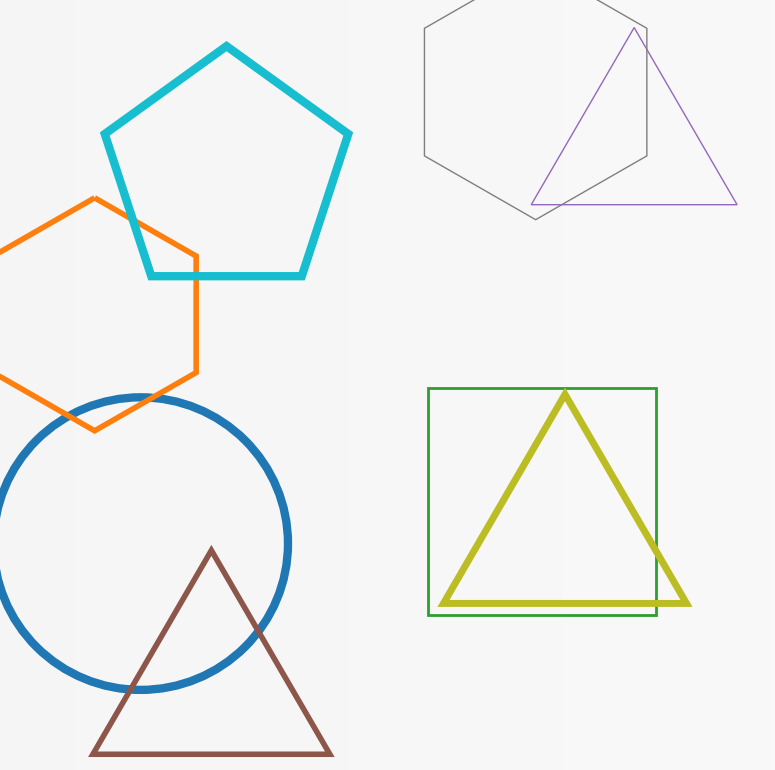[{"shape": "circle", "thickness": 3, "radius": 0.95, "center": [0.182, 0.294]}, {"shape": "hexagon", "thickness": 2, "radius": 0.76, "center": [0.122, 0.592]}, {"shape": "square", "thickness": 1, "radius": 0.74, "center": [0.699, 0.349]}, {"shape": "triangle", "thickness": 0.5, "radius": 0.77, "center": [0.818, 0.811]}, {"shape": "triangle", "thickness": 2, "radius": 0.88, "center": [0.273, 0.109]}, {"shape": "hexagon", "thickness": 0.5, "radius": 0.83, "center": [0.691, 0.88]}, {"shape": "triangle", "thickness": 2.5, "radius": 0.91, "center": [0.729, 0.307]}, {"shape": "pentagon", "thickness": 3, "radius": 0.83, "center": [0.292, 0.775]}]